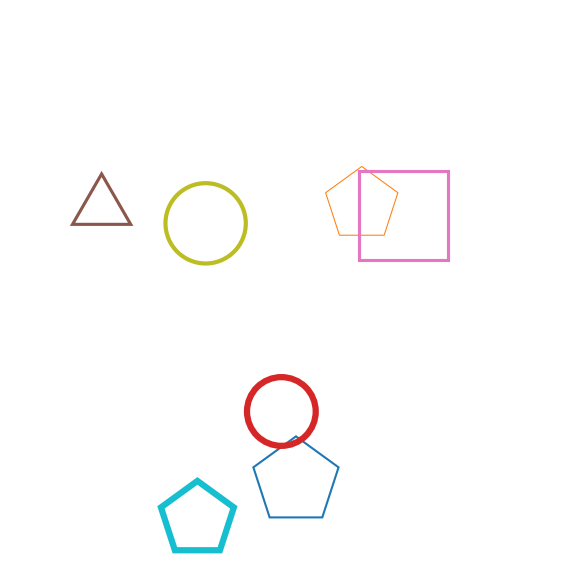[{"shape": "pentagon", "thickness": 1, "radius": 0.39, "center": [0.512, 0.166]}, {"shape": "pentagon", "thickness": 0.5, "radius": 0.33, "center": [0.626, 0.645]}, {"shape": "circle", "thickness": 3, "radius": 0.3, "center": [0.487, 0.287]}, {"shape": "triangle", "thickness": 1.5, "radius": 0.29, "center": [0.176, 0.64]}, {"shape": "square", "thickness": 1.5, "radius": 0.39, "center": [0.699, 0.626]}, {"shape": "circle", "thickness": 2, "radius": 0.35, "center": [0.356, 0.612]}, {"shape": "pentagon", "thickness": 3, "radius": 0.33, "center": [0.342, 0.1]}]